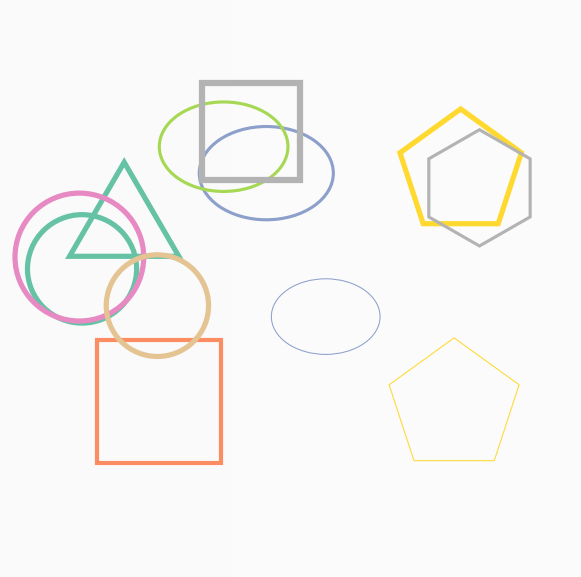[{"shape": "circle", "thickness": 2.5, "radius": 0.47, "center": [0.141, 0.534]}, {"shape": "triangle", "thickness": 2.5, "radius": 0.54, "center": [0.214, 0.61]}, {"shape": "square", "thickness": 2, "radius": 0.54, "center": [0.274, 0.304]}, {"shape": "oval", "thickness": 0.5, "radius": 0.47, "center": [0.56, 0.451]}, {"shape": "oval", "thickness": 1.5, "radius": 0.58, "center": [0.458, 0.699]}, {"shape": "circle", "thickness": 2.5, "radius": 0.55, "center": [0.137, 0.554]}, {"shape": "oval", "thickness": 1.5, "radius": 0.55, "center": [0.385, 0.745]}, {"shape": "pentagon", "thickness": 0.5, "radius": 0.59, "center": [0.781, 0.297]}, {"shape": "pentagon", "thickness": 2.5, "radius": 0.55, "center": [0.793, 0.701]}, {"shape": "circle", "thickness": 2.5, "radius": 0.44, "center": [0.271, 0.47]}, {"shape": "hexagon", "thickness": 1.5, "radius": 0.5, "center": [0.825, 0.674]}, {"shape": "square", "thickness": 3, "radius": 0.42, "center": [0.432, 0.771]}]